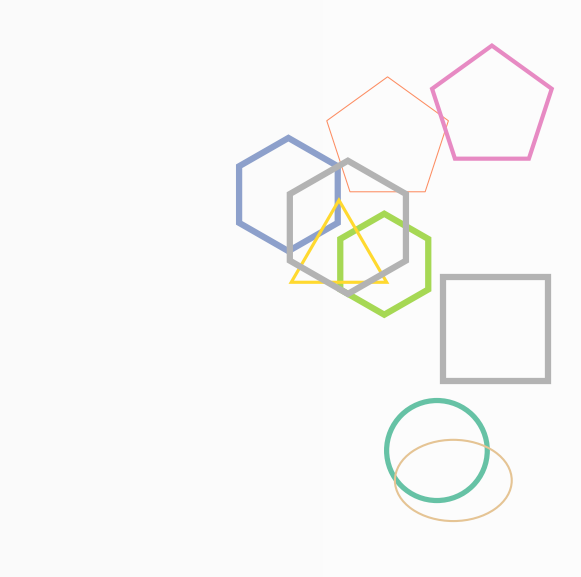[{"shape": "circle", "thickness": 2.5, "radius": 0.43, "center": [0.752, 0.219]}, {"shape": "pentagon", "thickness": 0.5, "radius": 0.55, "center": [0.667, 0.756]}, {"shape": "hexagon", "thickness": 3, "radius": 0.49, "center": [0.496, 0.662]}, {"shape": "pentagon", "thickness": 2, "radius": 0.54, "center": [0.846, 0.812]}, {"shape": "hexagon", "thickness": 3, "radius": 0.44, "center": [0.661, 0.542]}, {"shape": "triangle", "thickness": 1.5, "radius": 0.47, "center": [0.583, 0.558]}, {"shape": "oval", "thickness": 1, "radius": 0.5, "center": [0.78, 0.167]}, {"shape": "square", "thickness": 3, "radius": 0.45, "center": [0.852, 0.429]}, {"shape": "hexagon", "thickness": 3, "radius": 0.58, "center": [0.599, 0.605]}]